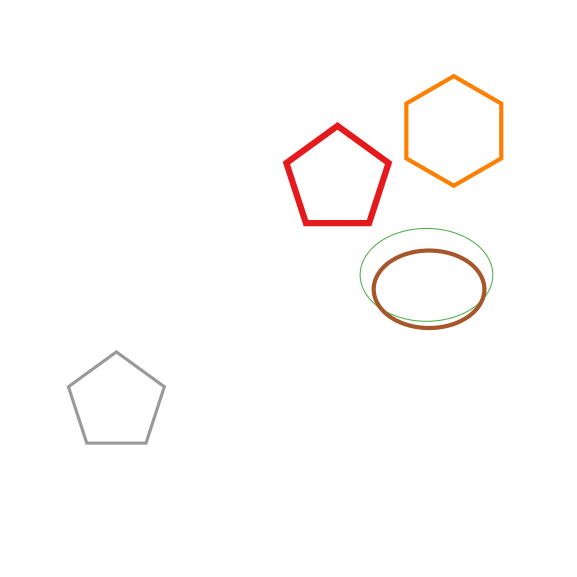[{"shape": "pentagon", "thickness": 3, "radius": 0.47, "center": [0.584, 0.688]}, {"shape": "oval", "thickness": 0.5, "radius": 0.57, "center": [0.738, 0.523]}, {"shape": "hexagon", "thickness": 2, "radius": 0.47, "center": [0.786, 0.772]}, {"shape": "oval", "thickness": 2, "radius": 0.48, "center": [0.743, 0.498]}, {"shape": "pentagon", "thickness": 1.5, "radius": 0.44, "center": [0.202, 0.302]}]